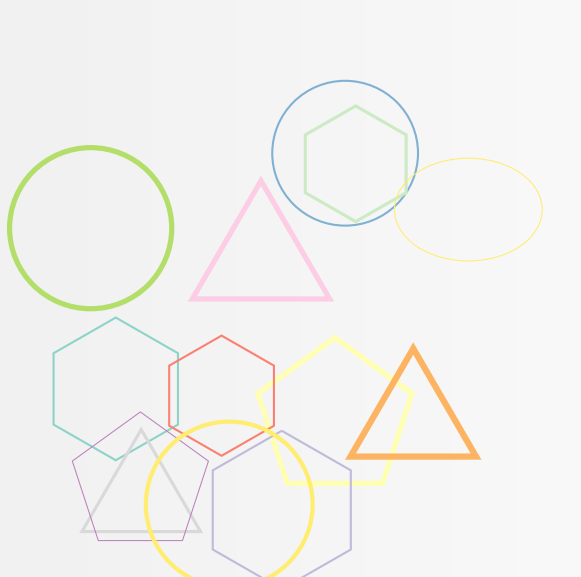[{"shape": "hexagon", "thickness": 1, "radius": 0.62, "center": [0.199, 0.326]}, {"shape": "pentagon", "thickness": 2.5, "radius": 0.7, "center": [0.576, 0.275]}, {"shape": "hexagon", "thickness": 1, "radius": 0.69, "center": [0.485, 0.116]}, {"shape": "hexagon", "thickness": 1, "radius": 0.52, "center": [0.381, 0.314]}, {"shape": "circle", "thickness": 1, "radius": 0.63, "center": [0.594, 0.734]}, {"shape": "triangle", "thickness": 3, "radius": 0.62, "center": [0.711, 0.271]}, {"shape": "circle", "thickness": 2.5, "radius": 0.7, "center": [0.156, 0.604]}, {"shape": "triangle", "thickness": 2.5, "radius": 0.68, "center": [0.449, 0.55]}, {"shape": "triangle", "thickness": 1.5, "radius": 0.59, "center": [0.243, 0.138]}, {"shape": "pentagon", "thickness": 0.5, "radius": 0.62, "center": [0.242, 0.163]}, {"shape": "hexagon", "thickness": 1.5, "radius": 0.5, "center": [0.612, 0.716]}, {"shape": "circle", "thickness": 2, "radius": 0.72, "center": [0.394, 0.126]}, {"shape": "oval", "thickness": 0.5, "radius": 0.64, "center": [0.806, 0.636]}]